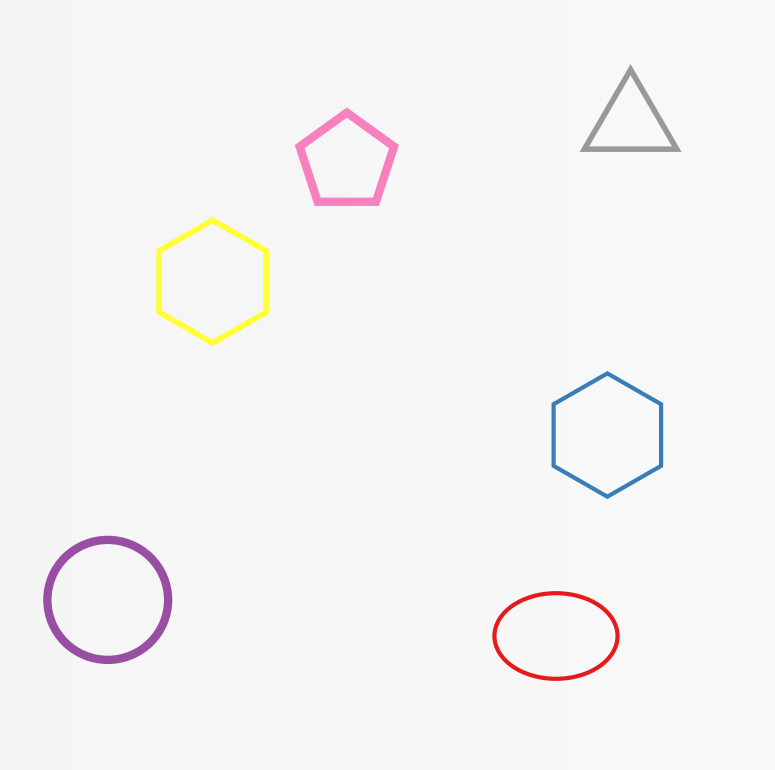[{"shape": "oval", "thickness": 1.5, "radius": 0.4, "center": [0.717, 0.174]}, {"shape": "hexagon", "thickness": 1.5, "radius": 0.4, "center": [0.784, 0.435]}, {"shape": "circle", "thickness": 3, "radius": 0.39, "center": [0.139, 0.221]}, {"shape": "hexagon", "thickness": 2, "radius": 0.4, "center": [0.274, 0.634]}, {"shape": "pentagon", "thickness": 3, "radius": 0.32, "center": [0.447, 0.79]}, {"shape": "triangle", "thickness": 2, "radius": 0.34, "center": [0.814, 0.841]}]